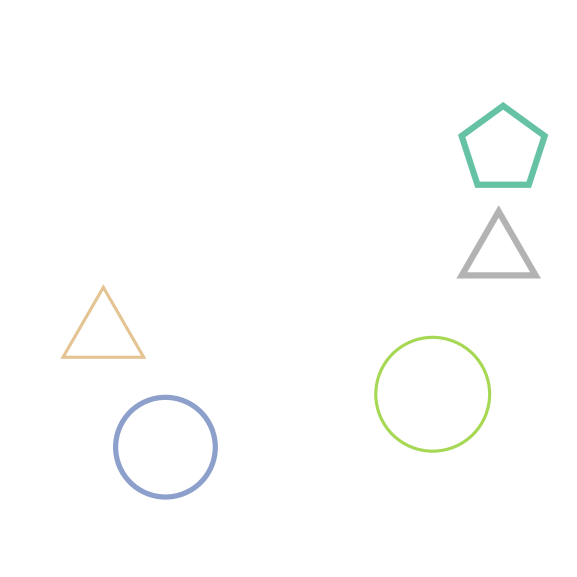[{"shape": "pentagon", "thickness": 3, "radius": 0.38, "center": [0.871, 0.74]}, {"shape": "circle", "thickness": 2.5, "radius": 0.43, "center": [0.287, 0.225]}, {"shape": "circle", "thickness": 1.5, "radius": 0.49, "center": [0.749, 0.316]}, {"shape": "triangle", "thickness": 1.5, "radius": 0.4, "center": [0.179, 0.421]}, {"shape": "triangle", "thickness": 3, "radius": 0.37, "center": [0.864, 0.559]}]